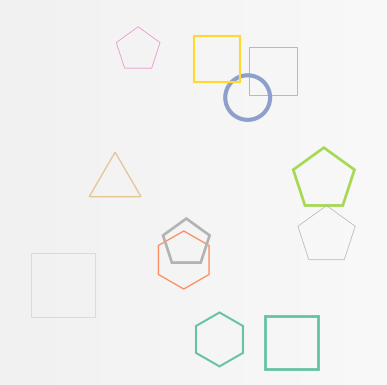[{"shape": "square", "thickness": 2, "radius": 0.34, "center": [0.753, 0.109]}, {"shape": "hexagon", "thickness": 1.5, "radius": 0.35, "center": [0.566, 0.118]}, {"shape": "hexagon", "thickness": 1, "radius": 0.38, "center": [0.474, 0.325]}, {"shape": "square", "thickness": 0.5, "radius": 0.31, "center": [0.705, 0.815]}, {"shape": "circle", "thickness": 3, "radius": 0.29, "center": [0.639, 0.747]}, {"shape": "pentagon", "thickness": 0.5, "radius": 0.3, "center": [0.357, 0.871]}, {"shape": "pentagon", "thickness": 2, "radius": 0.42, "center": [0.836, 0.533]}, {"shape": "square", "thickness": 0.5, "radius": 0.41, "center": [0.162, 0.26]}, {"shape": "square", "thickness": 1.5, "radius": 0.3, "center": [0.561, 0.846]}, {"shape": "triangle", "thickness": 1, "radius": 0.39, "center": [0.297, 0.528]}, {"shape": "pentagon", "thickness": 0.5, "radius": 0.39, "center": [0.843, 0.388]}, {"shape": "pentagon", "thickness": 2, "radius": 0.32, "center": [0.481, 0.369]}]